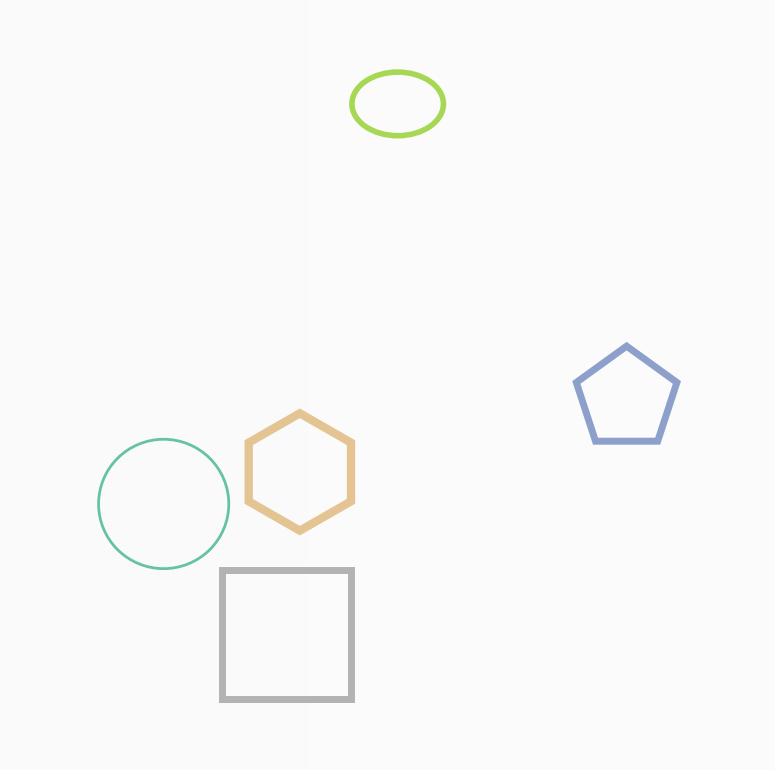[{"shape": "circle", "thickness": 1, "radius": 0.42, "center": [0.211, 0.346]}, {"shape": "pentagon", "thickness": 2.5, "radius": 0.34, "center": [0.809, 0.482]}, {"shape": "oval", "thickness": 2, "radius": 0.3, "center": [0.513, 0.865]}, {"shape": "hexagon", "thickness": 3, "radius": 0.38, "center": [0.387, 0.387]}, {"shape": "square", "thickness": 2.5, "radius": 0.42, "center": [0.37, 0.176]}]